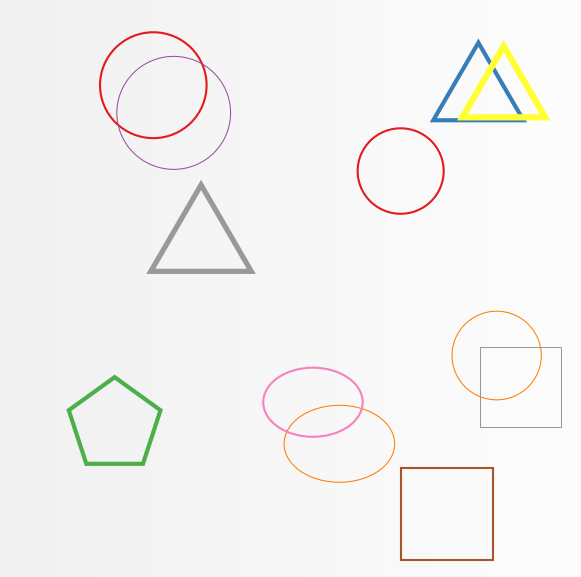[{"shape": "circle", "thickness": 1, "radius": 0.37, "center": [0.689, 0.703]}, {"shape": "circle", "thickness": 1, "radius": 0.46, "center": [0.264, 0.852]}, {"shape": "triangle", "thickness": 2, "radius": 0.45, "center": [0.823, 0.836]}, {"shape": "pentagon", "thickness": 2, "radius": 0.41, "center": [0.197, 0.263]}, {"shape": "circle", "thickness": 0.5, "radius": 0.49, "center": [0.299, 0.804]}, {"shape": "oval", "thickness": 0.5, "radius": 0.48, "center": [0.584, 0.231]}, {"shape": "circle", "thickness": 0.5, "radius": 0.38, "center": [0.854, 0.384]}, {"shape": "triangle", "thickness": 3, "radius": 0.41, "center": [0.867, 0.837]}, {"shape": "square", "thickness": 1, "radius": 0.39, "center": [0.769, 0.109]}, {"shape": "oval", "thickness": 1, "radius": 0.43, "center": [0.538, 0.303]}, {"shape": "triangle", "thickness": 2.5, "radius": 0.5, "center": [0.346, 0.579]}, {"shape": "square", "thickness": 0.5, "radius": 0.35, "center": [0.896, 0.329]}]